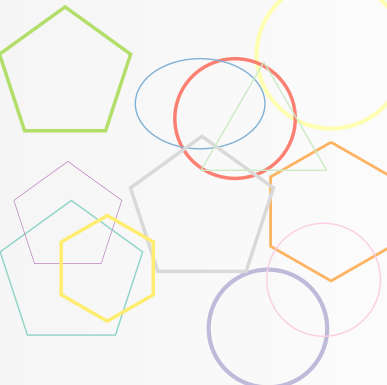[{"shape": "pentagon", "thickness": 1, "radius": 0.97, "center": [0.184, 0.286]}, {"shape": "circle", "thickness": 3, "radius": 0.96, "center": [0.854, 0.858]}, {"shape": "circle", "thickness": 3, "radius": 0.76, "center": [0.691, 0.147]}, {"shape": "circle", "thickness": 2.5, "radius": 0.78, "center": [0.607, 0.692]}, {"shape": "oval", "thickness": 1, "radius": 0.84, "center": [0.516, 0.731]}, {"shape": "hexagon", "thickness": 2, "radius": 0.9, "center": [0.854, 0.45]}, {"shape": "pentagon", "thickness": 2.5, "radius": 0.89, "center": [0.168, 0.804]}, {"shape": "circle", "thickness": 1, "radius": 0.73, "center": [0.835, 0.273]}, {"shape": "pentagon", "thickness": 2.5, "radius": 0.97, "center": [0.521, 0.452]}, {"shape": "pentagon", "thickness": 0.5, "radius": 0.73, "center": [0.175, 0.434]}, {"shape": "triangle", "thickness": 1, "radius": 0.94, "center": [0.681, 0.651]}, {"shape": "hexagon", "thickness": 2.5, "radius": 0.69, "center": [0.277, 0.303]}]